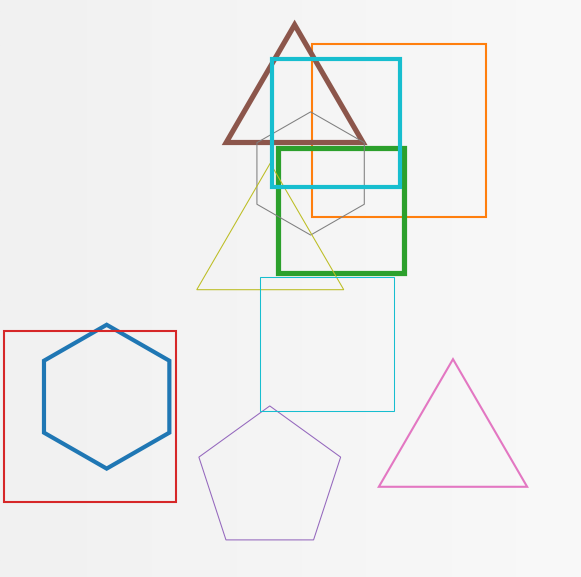[{"shape": "hexagon", "thickness": 2, "radius": 0.62, "center": [0.184, 0.312]}, {"shape": "square", "thickness": 1, "radius": 0.75, "center": [0.687, 0.773]}, {"shape": "square", "thickness": 2.5, "radius": 0.54, "center": [0.587, 0.634]}, {"shape": "square", "thickness": 1, "radius": 0.74, "center": [0.155, 0.279]}, {"shape": "pentagon", "thickness": 0.5, "radius": 0.64, "center": [0.464, 0.168]}, {"shape": "triangle", "thickness": 2.5, "radius": 0.68, "center": [0.507, 0.82]}, {"shape": "triangle", "thickness": 1, "radius": 0.74, "center": [0.779, 0.23]}, {"shape": "hexagon", "thickness": 0.5, "radius": 0.53, "center": [0.534, 0.699]}, {"shape": "triangle", "thickness": 0.5, "radius": 0.73, "center": [0.465, 0.57]}, {"shape": "square", "thickness": 0.5, "radius": 0.58, "center": [0.563, 0.403]}, {"shape": "square", "thickness": 2, "radius": 0.55, "center": [0.578, 0.785]}]